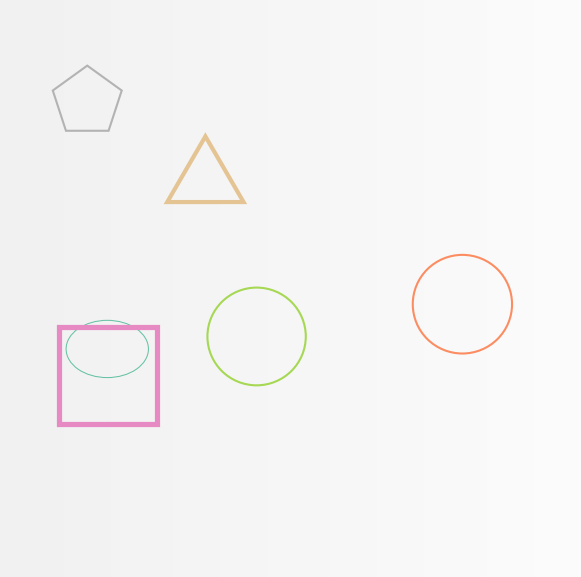[{"shape": "oval", "thickness": 0.5, "radius": 0.35, "center": [0.185, 0.395]}, {"shape": "circle", "thickness": 1, "radius": 0.43, "center": [0.796, 0.472]}, {"shape": "square", "thickness": 2.5, "radius": 0.42, "center": [0.186, 0.349]}, {"shape": "circle", "thickness": 1, "radius": 0.42, "center": [0.441, 0.417]}, {"shape": "triangle", "thickness": 2, "radius": 0.38, "center": [0.353, 0.687]}, {"shape": "pentagon", "thickness": 1, "radius": 0.31, "center": [0.15, 0.823]}]